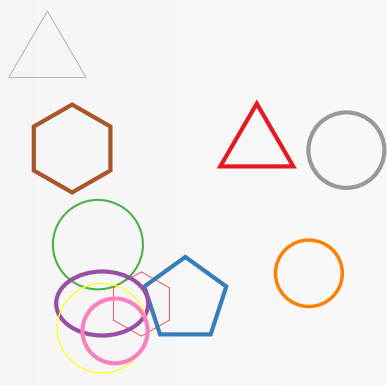[{"shape": "hexagon", "thickness": 0.5, "radius": 0.42, "center": [0.365, 0.21]}, {"shape": "triangle", "thickness": 3, "radius": 0.54, "center": [0.663, 0.622]}, {"shape": "pentagon", "thickness": 3, "radius": 0.56, "center": [0.478, 0.221]}, {"shape": "circle", "thickness": 1.5, "radius": 0.58, "center": [0.253, 0.365]}, {"shape": "oval", "thickness": 3, "radius": 0.59, "center": [0.264, 0.212]}, {"shape": "circle", "thickness": 2.5, "radius": 0.43, "center": [0.797, 0.29]}, {"shape": "circle", "thickness": 1, "radius": 0.58, "center": [0.264, 0.148]}, {"shape": "hexagon", "thickness": 3, "radius": 0.57, "center": [0.186, 0.614]}, {"shape": "circle", "thickness": 3, "radius": 0.42, "center": [0.297, 0.14]}, {"shape": "circle", "thickness": 3, "radius": 0.49, "center": [0.894, 0.61]}, {"shape": "triangle", "thickness": 0.5, "radius": 0.58, "center": [0.122, 0.857]}]